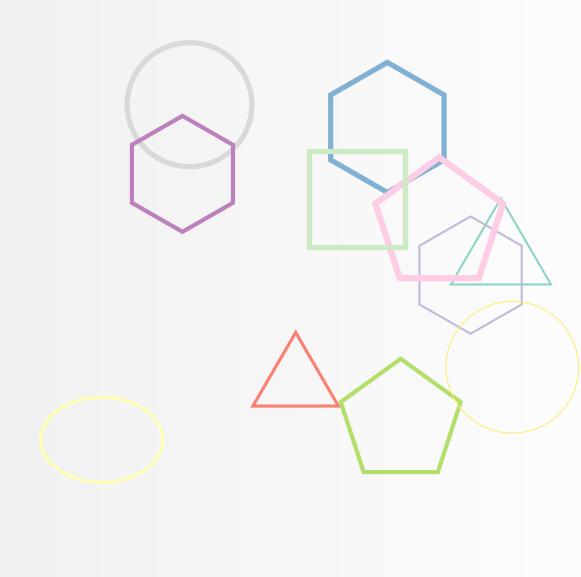[{"shape": "triangle", "thickness": 1, "radius": 0.5, "center": [0.862, 0.556]}, {"shape": "oval", "thickness": 1.5, "radius": 0.53, "center": [0.175, 0.238]}, {"shape": "hexagon", "thickness": 1, "radius": 0.51, "center": [0.81, 0.523]}, {"shape": "triangle", "thickness": 1.5, "radius": 0.42, "center": [0.509, 0.338]}, {"shape": "hexagon", "thickness": 2.5, "radius": 0.56, "center": [0.666, 0.778]}, {"shape": "pentagon", "thickness": 2, "radius": 0.54, "center": [0.689, 0.269]}, {"shape": "pentagon", "thickness": 3, "radius": 0.58, "center": [0.756, 0.611]}, {"shape": "circle", "thickness": 2.5, "radius": 0.54, "center": [0.326, 0.818]}, {"shape": "hexagon", "thickness": 2, "radius": 0.5, "center": [0.314, 0.698]}, {"shape": "square", "thickness": 2.5, "radius": 0.41, "center": [0.614, 0.655]}, {"shape": "circle", "thickness": 0.5, "radius": 0.57, "center": [0.881, 0.363]}]